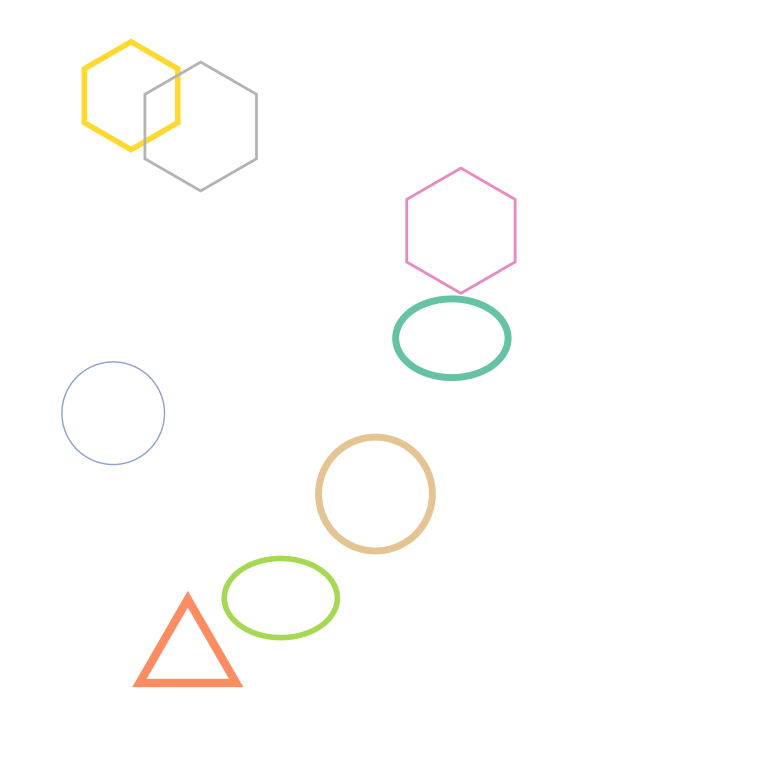[{"shape": "oval", "thickness": 2.5, "radius": 0.37, "center": [0.587, 0.561]}, {"shape": "triangle", "thickness": 3, "radius": 0.36, "center": [0.244, 0.149]}, {"shape": "circle", "thickness": 0.5, "radius": 0.33, "center": [0.147, 0.463]}, {"shape": "hexagon", "thickness": 1, "radius": 0.41, "center": [0.599, 0.7]}, {"shape": "oval", "thickness": 2, "radius": 0.37, "center": [0.365, 0.223]}, {"shape": "hexagon", "thickness": 2, "radius": 0.35, "center": [0.17, 0.876]}, {"shape": "circle", "thickness": 2.5, "radius": 0.37, "center": [0.488, 0.358]}, {"shape": "hexagon", "thickness": 1, "radius": 0.42, "center": [0.261, 0.836]}]